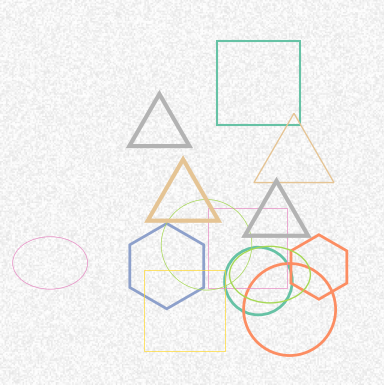[{"shape": "circle", "thickness": 2, "radius": 0.44, "center": [0.671, 0.27]}, {"shape": "square", "thickness": 1.5, "radius": 0.54, "center": [0.672, 0.785]}, {"shape": "hexagon", "thickness": 2, "radius": 0.42, "center": [0.828, 0.306]}, {"shape": "circle", "thickness": 2, "radius": 0.6, "center": [0.752, 0.196]}, {"shape": "hexagon", "thickness": 2, "radius": 0.55, "center": [0.433, 0.309]}, {"shape": "square", "thickness": 0.5, "radius": 0.52, "center": [0.643, 0.355]}, {"shape": "oval", "thickness": 0.5, "radius": 0.49, "center": [0.13, 0.317]}, {"shape": "circle", "thickness": 0.5, "radius": 0.59, "center": [0.536, 0.364]}, {"shape": "oval", "thickness": 1, "radius": 0.52, "center": [0.701, 0.287]}, {"shape": "square", "thickness": 0.5, "radius": 0.53, "center": [0.479, 0.193]}, {"shape": "triangle", "thickness": 1, "radius": 0.6, "center": [0.764, 0.586]}, {"shape": "triangle", "thickness": 3, "radius": 0.53, "center": [0.476, 0.48]}, {"shape": "triangle", "thickness": 3, "radius": 0.48, "center": [0.718, 0.435]}, {"shape": "triangle", "thickness": 3, "radius": 0.45, "center": [0.414, 0.666]}]